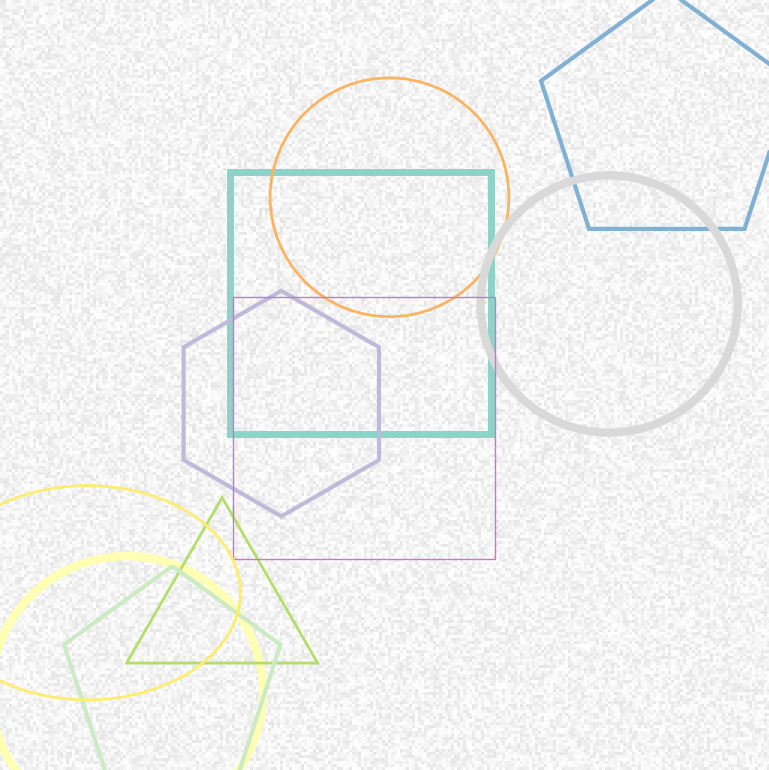[{"shape": "square", "thickness": 2.5, "radius": 0.85, "center": [0.468, 0.607]}, {"shape": "circle", "thickness": 3, "radius": 0.88, "center": [0.165, 0.101]}, {"shape": "hexagon", "thickness": 1.5, "radius": 0.73, "center": [0.365, 0.476]}, {"shape": "pentagon", "thickness": 1.5, "radius": 0.86, "center": [0.866, 0.842]}, {"shape": "circle", "thickness": 1, "radius": 0.78, "center": [0.506, 0.744]}, {"shape": "triangle", "thickness": 1, "radius": 0.72, "center": [0.288, 0.211]}, {"shape": "circle", "thickness": 3, "radius": 0.84, "center": [0.791, 0.605]}, {"shape": "square", "thickness": 0.5, "radius": 0.85, "center": [0.473, 0.444]}, {"shape": "pentagon", "thickness": 1.5, "radius": 0.74, "center": [0.224, 0.117]}, {"shape": "oval", "thickness": 1, "radius": 0.99, "center": [0.113, 0.23]}]